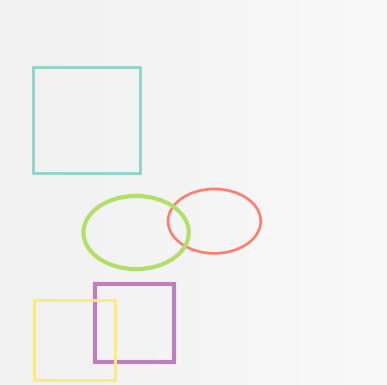[{"shape": "square", "thickness": 2, "radius": 0.69, "center": [0.222, 0.688]}, {"shape": "oval", "thickness": 2, "radius": 0.6, "center": [0.553, 0.425]}, {"shape": "oval", "thickness": 3, "radius": 0.68, "center": [0.351, 0.396]}, {"shape": "square", "thickness": 3, "radius": 0.51, "center": [0.348, 0.161]}, {"shape": "square", "thickness": 2, "radius": 0.52, "center": [0.193, 0.118]}]